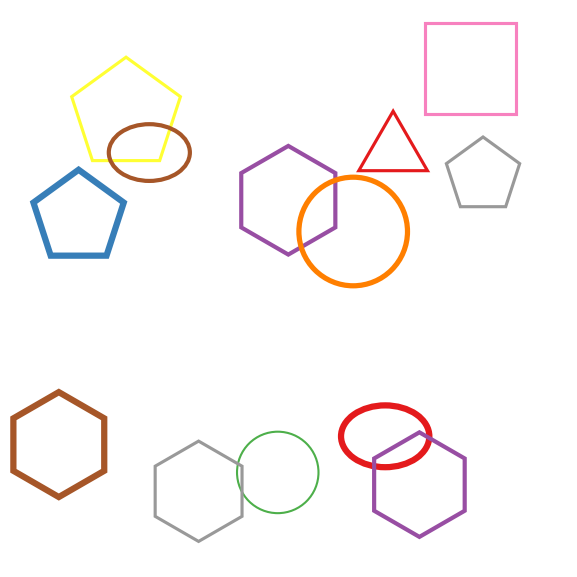[{"shape": "oval", "thickness": 3, "radius": 0.38, "center": [0.667, 0.244]}, {"shape": "triangle", "thickness": 1.5, "radius": 0.34, "center": [0.681, 0.738]}, {"shape": "pentagon", "thickness": 3, "radius": 0.41, "center": [0.136, 0.623]}, {"shape": "circle", "thickness": 1, "radius": 0.35, "center": [0.481, 0.181]}, {"shape": "hexagon", "thickness": 2, "radius": 0.47, "center": [0.499, 0.652]}, {"shape": "hexagon", "thickness": 2, "radius": 0.45, "center": [0.726, 0.16]}, {"shape": "circle", "thickness": 2.5, "radius": 0.47, "center": [0.612, 0.598]}, {"shape": "pentagon", "thickness": 1.5, "radius": 0.49, "center": [0.218, 0.801]}, {"shape": "hexagon", "thickness": 3, "radius": 0.45, "center": [0.102, 0.229]}, {"shape": "oval", "thickness": 2, "radius": 0.35, "center": [0.259, 0.735]}, {"shape": "square", "thickness": 1.5, "radius": 0.39, "center": [0.814, 0.881]}, {"shape": "hexagon", "thickness": 1.5, "radius": 0.43, "center": [0.344, 0.148]}, {"shape": "pentagon", "thickness": 1.5, "radius": 0.33, "center": [0.836, 0.695]}]